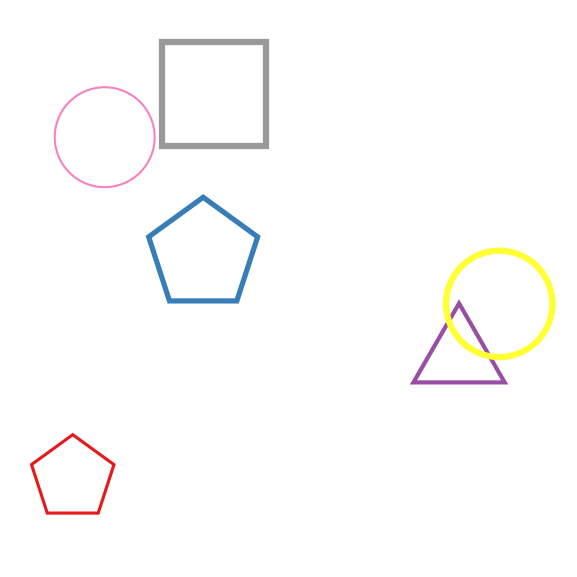[{"shape": "pentagon", "thickness": 1.5, "radius": 0.38, "center": [0.126, 0.171]}, {"shape": "pentagon", "thickness": 2.5, "radius": 0.5, "center": [0.352, 0.558]}, {"shape": "triangle", "thickness": 2, "radius": 0.46, "center": [0.795, 0.383]}, {"shape": "circle", "thickness": 3, "radius": 0.46, "center": [0.865, 0.473]}, {"shape": "circle", "thickness": 1, "radius": 0.43, "center": [0.181, 0.762]}, {"shape": "square", "thickness": 3, "radius": 0.45, "center": [0.371, 0.837]}]